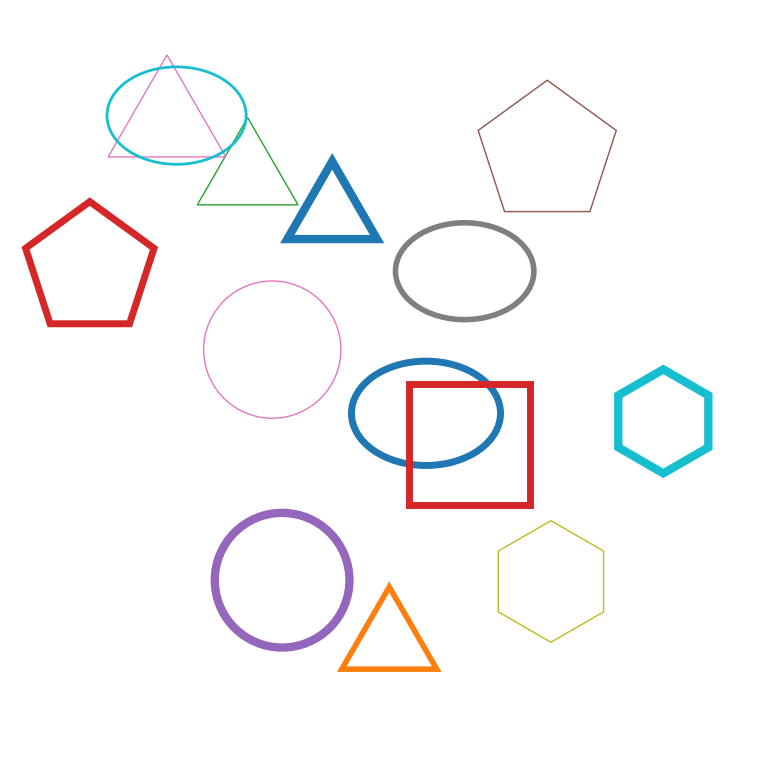[{"shape": "triangle", "thickness": 3, "radius": 0.34, "center": [0.431, 0.723]}, {"shape": "oval", "thickness": 2.5, "radius": 0.48, "center": [0.553, 0.463]}, {"shape": "triangle", "thickness": 2, "radius": 0.36, "center": [0.506, 0.167]}, {"shape": "triangle", "thickness": 0.5, "radius": 0.38, "center": [0.322, 0.772]}, {"shape": "pentagon", "thickness": 2.5, "radius": 0.44, "center": [0.117, 0.65]}, {"shape": "square", "thickness": 2.5, "radius": 0.39, "center": [0.61, 0.423]}, {"shape": "circle", "thickness": 3, "radius": 0.44, "center": [0.366, 0.246]}, {"shape": "pentagon", "thickness": 0.5, "radius": 0.47, "center": [0.711, 0.801]}, {"shape": "triangle", "thickness": 0.5, "radius": 0.44, "center": [0.217, 0.84]}, {"shape": "circle", "thickness": 0.5, "radius": 0.45, "center": [0.354, 0.546]}, {"shape": "oval", "thickness": 2, "radius": 0.45, "center": [0.603, 0.648]}, {"shape": "hexagon", "thickness": 0.5, "radius": 0.39, "center": [0.716, 0.245]}, {"shape": "hexagon", "thickness": 3, "radius": 0.34, "center": [0.861, 0.453]}, {"shape": "oval", "thickness": 1, "radius": 0.45, "center": [0.229, 0.85]}]